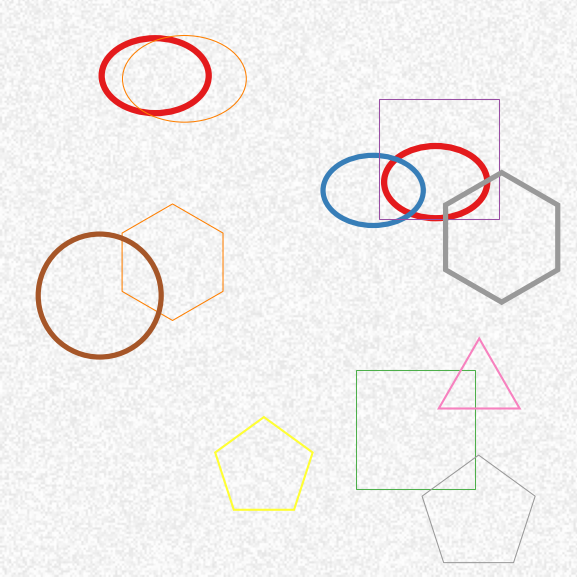[{"shape": "oval", "thickness": 3, "radius": 0.46, "center": [0.269, 0.868]}, {"shape": "oval", "thickness": 3, "radius": 0.45, "center": [0.754, 0.684]}, {"shape": "oval", "thickness": 2.5, "radius": 0.43, "center": [0.646, 0.669]}, {"shape": "square", "thickness": 0.5, "radius": 0.52, "center": [0.72, 0.256]}, {"shape": "square", "thickness": 0.5, "radius": 0.52, "center": [0.761, 0.723]}, {"shape": "oval", "thickness": 0.5, "radius": 0.54, "center": [0.319, 0.863]}, {"shape": "hexagon", "thickness": 0.5, "radius": 0.5, "center": [0.299, 0.545]}, {"shape": "pentagon", "thickness": 1, "radius": 0.44, "center": [0.457, 0.188]}, {"shape": "circle", "thickness": 2.5, "radius": 0.53, "center": [0.173, 0.487]}, {"shape": "triangle", "thickness": 1, "radius": 0.4, "center": [0.83, 0.332]}, {"shape": "pentagon", "thickness": 0.5, "radius": 0.51, "center": [0.829, 0.108]}, {"shape": "hexagon", "thickness": 2.5, "radius": 0.56, "center": [0.869, 0.588]}]